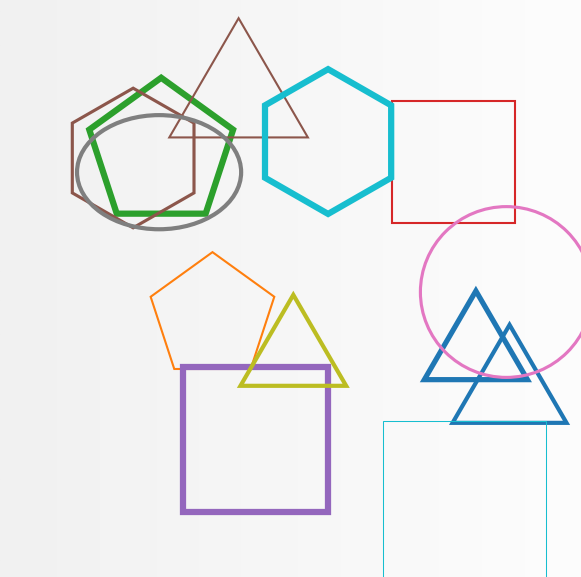[{"shape": "triangle", "thickness": 2, "radius": 0.57, "center": [0.877, 0.324]}, {"shape": "triangle", "thickness": 2.5, "radius": 0.51, "center": [0.819, 0.393]}, {"shape": "pentagon", "thickness": 1, "radius": 0.56, "center": [0.366, 0.451]}, {"shape": "pentagon", "thickness": 3, "radius": 0.65, "center": [0.277, 0.734]}, {"shape": "square", "thickness": 1, "radius": 0.53, "center": [0.781, 0.718]}, {"shape": "square", "thickness": 3, "radius": 0.63, "center": [0.44, 0.238]}, {"shape": "triangle", "thickness": 1, "radius": 0.69, "center": [0.41, 0.83]}, {"shape": "hexagon", "thickness": 1.5, "radius": 0.6, "center": [0.229, 0.726]}, {"shape": "circle", "thickness": 1.5, "radius": 0.74, "center": [0.871, 0.493]}, {"shape": "oval", "thickness": 2, "radius": 0.71, "center": [0.274, 0.701]}, {"shape": "triangle", "thickness": 2, "radius": 0.52, "center": [0.505, 0.384]}, {"shape": "square", "thickness": 0.5, "radius": 0.7, "center": [0.799, 0.129]}, {"shape": "hexagon", "thickness": 3, "radius": 0.63, "center": [0.564, 0.754]}]